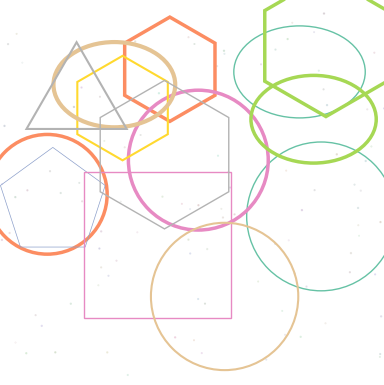[{"shape": "circle", "thickness": 1, "radius": 0.97, "center": [0.834, 0.438]}, {"shape": "oval", "thickness": 1, "radius": 0.85, "center": [0.778, 0.813]}, {"shape": "hexagon", "thickness": 2.5, "radius": 0.68, "center": [0.441, 0.82]}, {"shape": "circle", "thickness": 2.5, "radius": 0.78, "center": [0.123, 0.495]}, {"shape": "pentagon", "thickness": 0.5, "radius": 0.72, "center": [0.137, 0.474]}, {"shape": "square", "thickness": 1, "radius": 0.95, "center": [0.409, 0.364]}, {"shape": "circle", "thickness": 2.5, "radius": 0.91, "center": [0.515, 0.584]}, {"shape": "hexagon", "thickness": 2.5, "radius": 0.92, "center": [0.847, 0.881]}, {"shape": "oval", "thickness": 2.5, "radius": 0.81, "center": [0.815, 0.69]}, {"shape": "hexagon", "thickness": 1.5, "radius": 0.68, "center": [0.318, 0.719]}, {"shape": "circle", "thickness": 1.5, "radius": 0.96, "center": [0.583, 0.23]}, {"shape": "oval", "thickness": 3, "radius": 0.79, "center": [0.297, 0.78]}, {"shape": "hexagon", "thickness": 1, "radius": 0.96, "center": [0.427, 0.598]}, {"shape": "triangle", "thickness": 1.5, "radius": 0.75, "center": [0.199, 0.74]}]